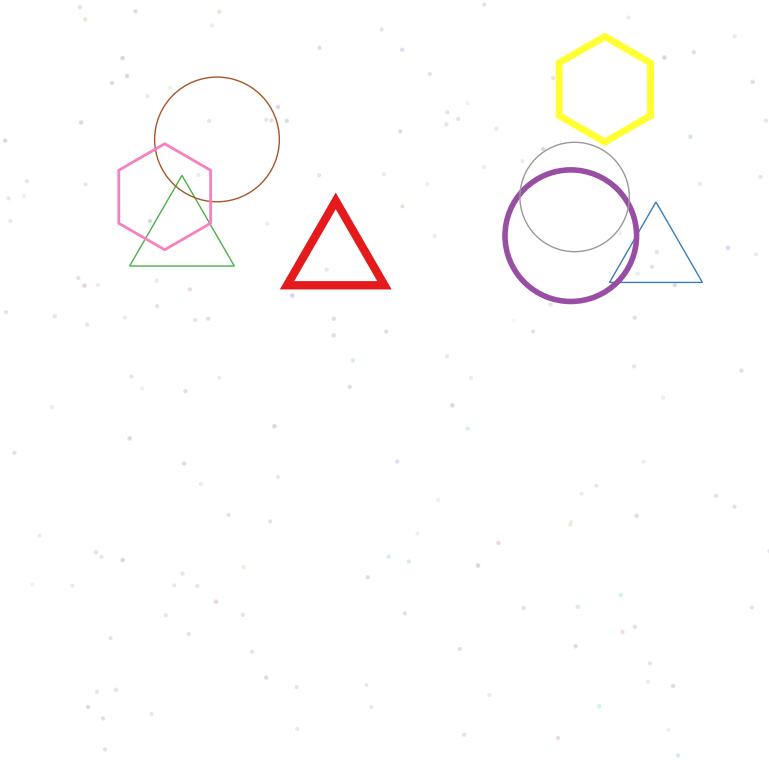[{"shape": "triangle", "thickness": 3, "radius": 0.37, "center": [0.436, 0.666]}, {"shape": "triangle", "thickness": 0.5, "radius": 0.35, "center": [0.852, 0.668]}, {"shape": "triangle", "thickness": 0.5, "radius": 0.39, "center": [0.236, 0.694]}, {"shape": "circle", "thickness": 2, "radius": 0.43, "center": [0.741, 0.694]}, {"shape": "hexagon", "thickness": 2.5, "radius": 0.34, "center": [0.785, 0.884]}, {"shape": "circle", "thickness": 0.5, "radius": 0.4, "center": [0.282, 0.819]}, {"shape": "hexagon", "thickness": 1, "radius": 0.34, "center": [0.214, 0.744]}, {"shape": "circle", "thickness": 0.5, "radius": 0.36, "center": [0.746, 0.744]}]